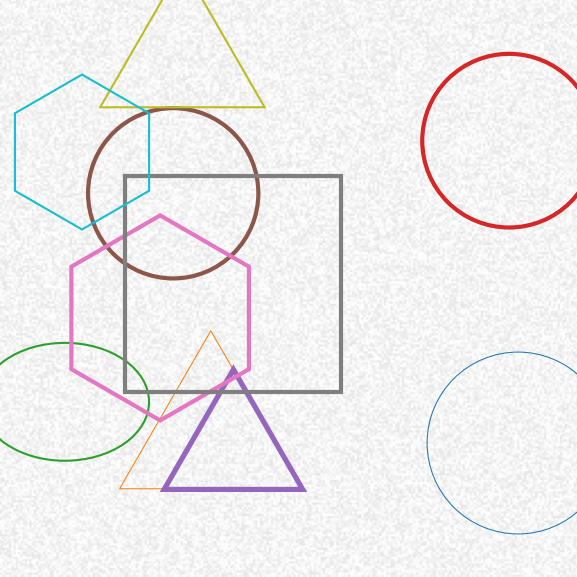[{"shape": "circle", "thickness": 0.5, "radius": 0.79, "center": [0.897, 0.232]}, {"shape": "triangle", "thickness": 0.5, "radius": 0.91, "center": [0.365, 0.244]}, {"shape": "oval", "thickness": 1, "radius": 0.73, "center": [0.112, 0.303]}, {"shape": "circle", "thickness": 2, "radius": 0.75, "center": [0.882, 0.756]}, {"shape": "triangle", "thickness": 2.5, "radius": 0.69, "center": [0.404, 0.221]}, {"shape": "circle", "thickness": 2, "radius": 0.74, "center": [0.3, 0.664]}, {"shape": "hexagon", "thickness": 2, "radius": 0.89, "center": [0.277, 0.449]}, {"shape": "square", "thickness": 2, "radius": 0.94, "center": [0.404, 0.508]}, {"shape": "triangle", "thickness": 1, "radius": 0.82, "center": [0.316, 0.896]}, {"shape": "hexagon", "thickness": 1, "radius": 0.67, "center": [0.142, 0.736]}]